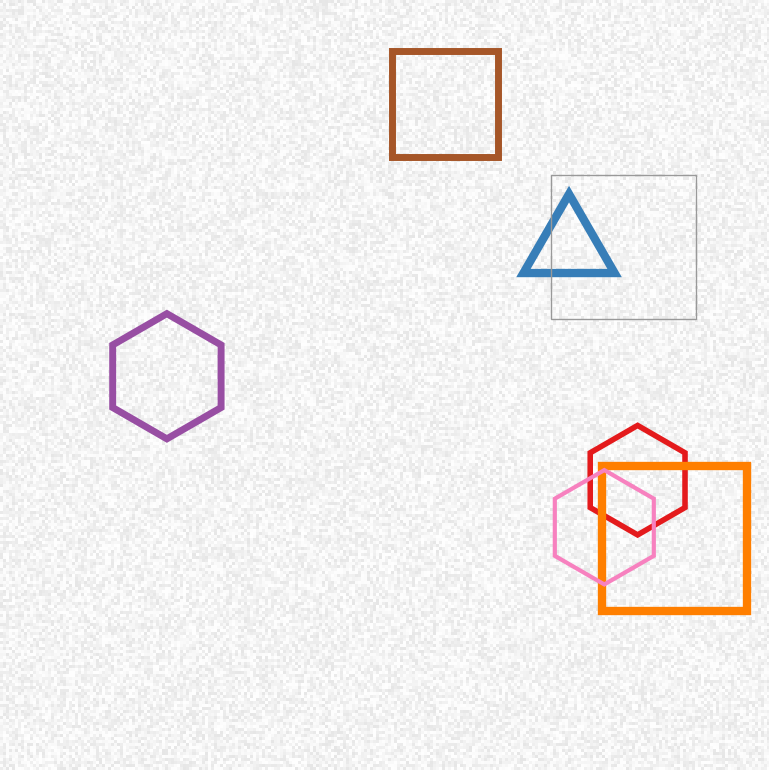[{"shape": "hexagon", "thickness": 2, "radius": 0.36, "center": [0.828, 0.376]}, {"shape": "triangle", "thickness": 3, "radius": 0.34, "center": [0.739, 0.68]}, {"shape": "hexagon", "thickness": 2.5, "radius": 0.41, "center": [0.217, 0.511]}, {"shape": "square", "thickness": 3, "radius": 0.47, "center": [0.876, 0.301]}, {"shape": "square", "thickness": 2.5, "radius": 0.34, "center": [0.578, 0.864]}, {"shape": "hexagon", "thickness": 1.5, "radius": 0.37, "center": [0.785, 0.315]}, {"shape": "square", "thickness": 0.5, "radius": 0.47, "center": [0.81, 0.679]}]